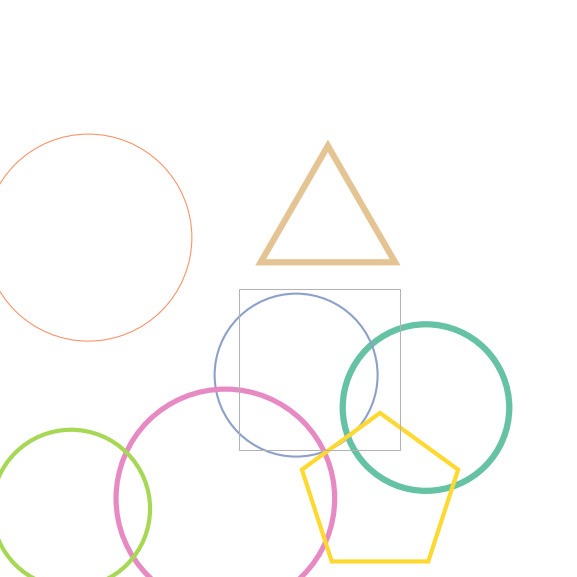[{"shape": "circle", "thickness": 3, "radius": 0.72, "center": [0.738, 0.293]}, {"shape": "circle", "thickness": 0.5, "radius": 0.9, "center": [0.153, 0.588]}, {"shape": "circle", "thickness": 1, "radius": 0.71, "center": [0.513, 0.35]}, {"shape": "circle", "thickness": 2.5, "radius": 0.95, "center": [0.39, 0.136]}, {"shape": "circle", "thickness": 2, "radius": 0.68, "center": [0.123, 0.118]}, {"shape": "pentagon", "thickness": 2, "radius": 0.71, "center": [0.658, 0.142]}, {"shape": "triangle", "thickness": 3, "radius": 0.67, "center": [0.568, 0.612]}, {"shape": "square", "thickness": 0.5, "radius": 0.7, "center": [0.553, 0.36]}]